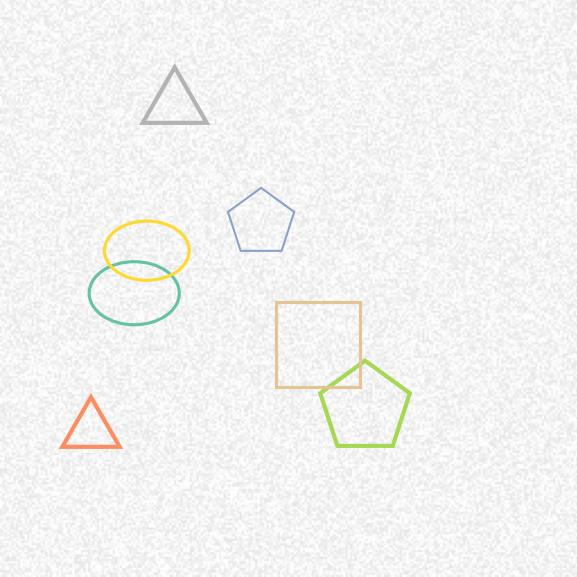[{"shape": "oval", "thickness": 1.5, "radius": 0.39, "center": [0.232, 0.491]}, {"shape": "triangle", "thickness": 2, "radius": 0.29, "center": [0.158, 0.254]}, {"shape": "pentagon", "thickness": 1, "radius": 0.3, "center": [0.452, 0.614]}, {"shape": "pentagon", "thickness": 2, "radius": 0.41, "center": [0.632, 0.293]}, {"shape": "oval", "thickness": 1.5, "radius": 0.37, "center": [0.254, 0.565]}, {"shape": "square", "thickness": 1.5, "radius": 0.37, "center": [0.55, 0.403]}, {"shape": "triangle", "thickness": 2, "radius": 0.32, "center": [0.303, 0.818]}]